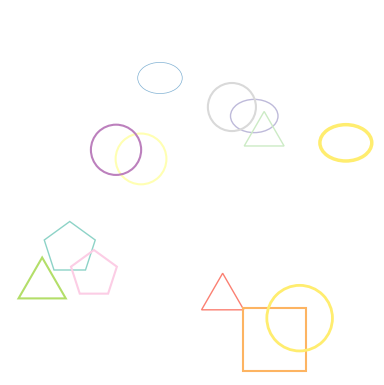[{"shape": "pentagon", "thickness": 1, "radius": 0.35, "center": [0.181, 0.355]}, {"shape": "circle", "thickness": 1.5, "radius": 0.33, "center": [0.366, 0.587]}, {"shape": "oval", "thickness": 1, "radius": 0.31, "center": [0.66, 0.699]}, {"shape": "triangle", "thickness": 1, "radius": 0.32, "center": [0.578, 0.227]}, {"shape": "oval", "thickness": 0.5, "radius": 0.29, "center": [0.416, 0.797]}, {"shape": "square", "thickness": 1.5, "radius": 0.41, "center": [0.713, 0.118]}, {"shape": "triangle", "thickness": 1.5, "radius": 0.35, "center": [0.109, 0.26]}, {"shape": "pentagon", "thickness": 1.5, "radius": 0.31, "center": [0.244, 0.288]}, {"shape": "circle", "thickness": 1.5, "radius": 0.31, "center": [0.602, 0.722]}, {"shape": "circle", "thickness": 1.5, "radius": 0.33, "center": [0.301, 0.611]}, {"shape": "triangle", "thickness": 1, "radius": 0.3, "center": [0.686, 0.651]}, {"shape": "circle", "thickness": 2, "radius": 0.43, "center": [0.778, 0.174]}, {"shape": "oval", "thickness": 2.5, "radius": 0.34, "center": [0.898, 0.629]}]